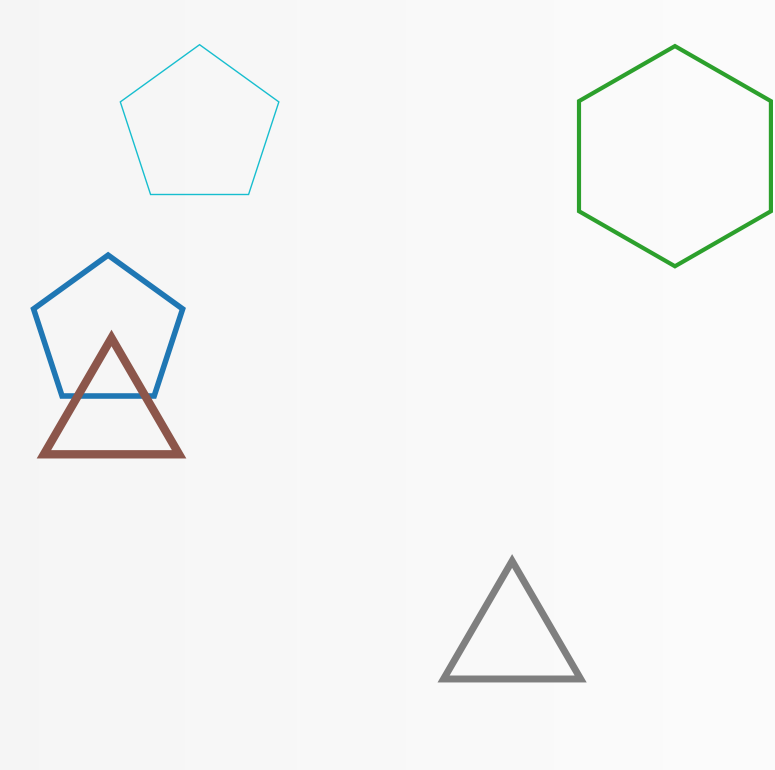[{"shape": "pentagon", "thickness": 2, "radius": 0.51, "center": [0.14, 0.568]}, {"shape": "hexagon", "thickness": 1.5, "radius": 0.71, "center": [0.871, 0.797]}, {"shape": "triangle", "thickness": 3, "radius": 0.5, "center": [0.144, 0.46]}, {"shape": "triangle", "thickness": 2.5, "radius": 0.51, "center": [0.661, 0.169]}, {"shape": "pentagon", "thickness": 0.5, "radius": 0.54, "center": [0.258, 0.834]}]